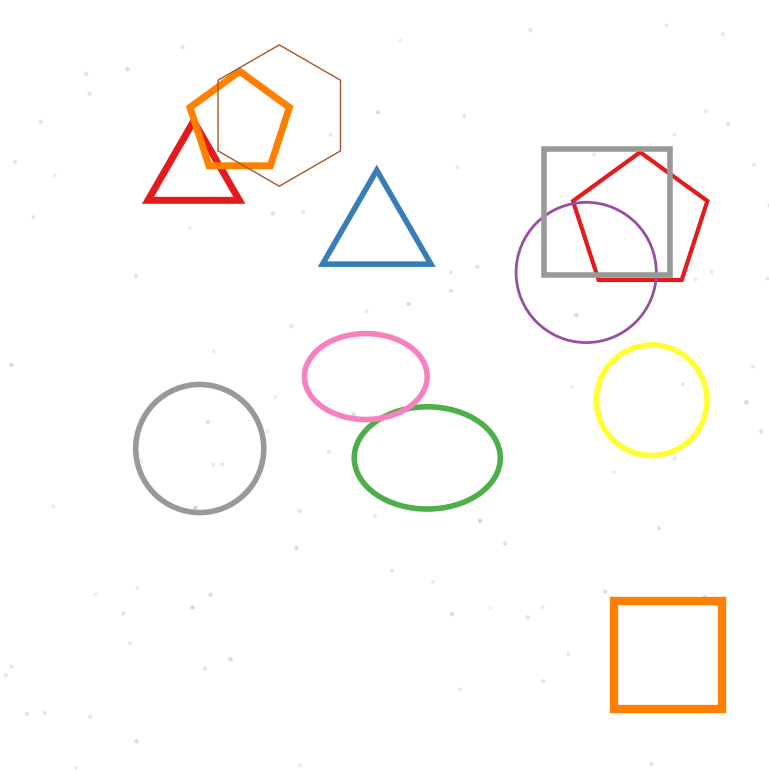[{"shape": "pentagon", "thickness": 1.5, "radius": 0.46, "center": [0.831, 0.711]}, {"shape": "triangle", "thickness": 2.5, "radius": 0.34, "center": [0.251, 0.774]}, {"shape": "triangle", "thickness": 2, "radius": 0.41, "center": [0.489, 0.698]}, {"shape": "oval", "thickness": 2, "radius": 0.47, "center": [0.555, 0.405]}, {"shape": "circle", "thickness": 1, "radius": 0.46, "center": [0.761, 0.646]}, {"shape": "square", "thickness": 3, "radius": 0.35, "center": [0.867, 0.15]}, {"shape": "pentagon", "thickness": 2.5, "radius": 0.34, "center": [0.311, 0.84]}, {"shape": "circle", "thickness": 2, "radius": 0.36, "center": [0.846, 0.48]}, {"shape": "hexagon", "thickness": 0.5, "radius": 0.46, "center": [0.363, 0.85]}, {"shape": "oval", "thickness": 2, "radius": 0.4, "center": [0.475, 0.511]}, {"shape": "square", "thickness": 2, "radius": 0.41, "center": [0.788, 0.724]}, {"shape": "circle", "thickness": 2, "radius": 0.42, "center": [0.259, 0.417]}]